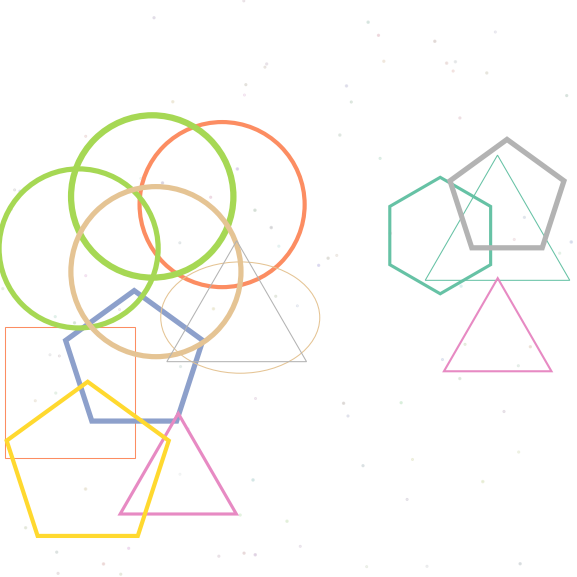[{"shape": "triangle", "thickness": 0.5, "radius": 0.72, "center": [0.861, 0.586]}, {"shape": "hexagon", "thickness": 1.5, "radius": 0.5, "center": [0.762, 0.591]}, {"shape": "square", "thickness": 0.5, "radius": 0.56, "center": [0.121, 0.32]}, {"shape": "circle", "thickness": 2, "radius": 0.71, "center": [0.385, 0.645]}, {"shape": "pentagon", "thickness": 2.5, "radius": 0.62, "center": [0.232, 0.371]}, {"shape": "triangle", "thickness": 1.5, "radius": 0.58, "center": [0.309, 0.167]}, {"shape": "triangle", "thickness": 1, "radius": 0.54, "center": [0.862, 0.41]}, {"shape": "circle", "thickness": 3, "radius": 0.7, "center": [0.264, 0.659]}, {"shape": "circle", "thickness": 2.5, "radius": 0.69, "center": [0.136, 0.569]}, {"shape": "pentagon", "thickness": 2, "radius": 0.74, "center": [0.152, 0.19]}, {"shape": "oval", "thickness": 0.5, "radius": 0.69, "center": [0.416, 0.449]}, {"shape": "circle", "thickness": 2.5, "radius": 0.74, "center": [0.27, 0.529]}, {"shape": "triangle", "thickness": 0.5, "radius": 0.7, "center": [0.41, 0.443]}, {"shape": "pentagon", "thickness": 2.5, "radius": 0.52, "center": [0.878, 0.654]}]